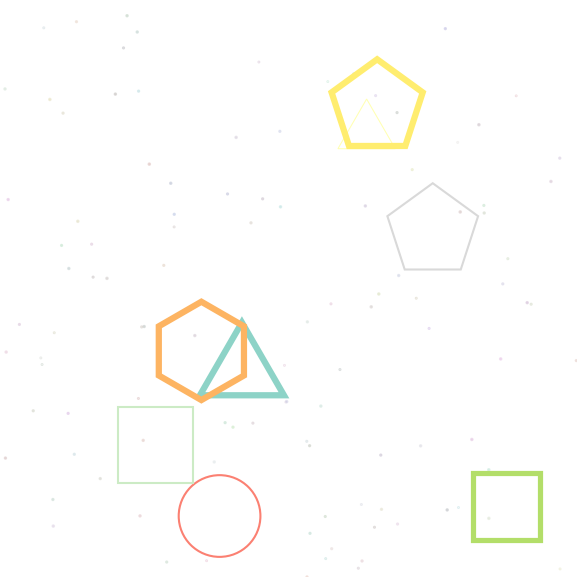[{"shape": "triangle", "thickness": 3, "radius": 0.42, "center": [0.419, 0.357]}, {"shape": "triangle", "thickness": 0.5, "radius": 0.29, "center": [0.635, 0.77]}, {"shape": "circle", "thickness": 1, "radius": 0.35, "center": [0.38, 0.106]}, {"shape": "hexagon", "thickness": 3, "radius": 0.43, "center": [0.349, 0.392]}, {"shape": "square", "thickness": 2.5, "radius": 0.29, "center": [0.877, 0.122]}, {"shape": "pentagon", "thickness": 1, "radius": 0.41, "center": [0.749, 0.599]}, {"shape": "square", "thickness": 1, "radius": 0.33, "center": [0.269, 0.229]}, {"shape": "pentagon", "thickness": 3, "radius": 0.41, "center": [0.653, 0.813]}]